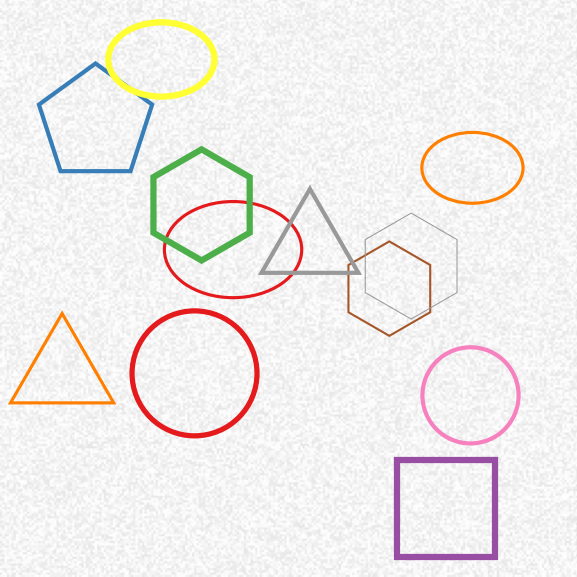[{"shape": "oval", "thickness": 1.5, "radius": 0.59, "center": [0.404, 0.567]}, {"shape": "circle", "thickness": 2.5, "radius": 0.54, "center": [0.337, 0.353]}, {"shape": "pentagon", "thickness": 2, "radius": 0.52, "center": [0.165, 0.786]}, {"shape": "hexagon", "thickness": 3, "radius": 0.48, "center": [0.349, 0.644]}, {"shape": "square", "thickness": 3, "radius": 0.42, "center": [0.773, 0.119]}, {"shape": "triangle", "thickness": 1.5, "radius": 0.52, "center": [0.108, 0.353]}, {"shape": "oval", "thickness": 1.5, "radius": 0.44, "center": [0.818, 0.709]}, {"shape": "oval", "thickness": 3, "radius": 0.46, "center": [0.279, 0.896]}, {"shape": "hexagon", "thickness": 1, "radius": 0.41, "center": [0.674, 0.499]}, {"shape": "circle", "thickness": 2, "radius": 0.42, "center": [0.815, 0.315]}, {"shape": "triangle", "thickness": 2, "radius": 0.48, "center": [0.537, 0.575]}, {"shape": "hexagon", "thickness": 0.5, "radius": 0.46, "center": [0.712, 0.538]}]